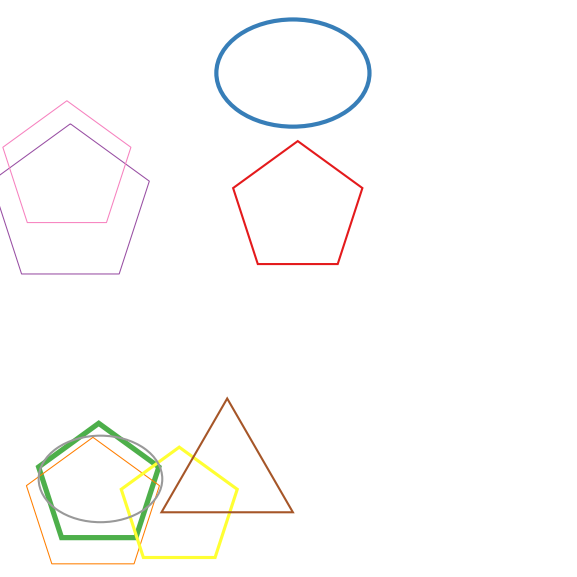[{"shape": "pentagon", "thickness": 1, "radius": 0.59, "center": [0.516, 0.637]}, {"shape": "oval", "thickness": 2, "radius": 0.66, "center": [0.507, 0.873]}, {"shape": "pentagon", "thickness": 2.5, "radius": 0.55, "center": [0.171, 0.157]}, {"shape": "pentagon", "thickness": 0.5, "radius": 0.72, "center": [0.122, 0.641]}, {"shape": "pentagon", "thickness": 0.5, "radius": 0.61, "center": [0.161, 0.121]}, {"shape": "pentagon", "thickness": 1.5, "radius": 0.53, "center": [0.31, 0.119]}, {"shape": "triangle", "thickness": 1, "radius": 0.66, "center": [0.393, 0.178]}, {"shape": "pentagon", "thickness": 0.5, "radius": 0.58, "center": [0.116, 0.708]}, {"shape": "oval", "thickness": 1, "radius": 0.54, "center": [0.174, 0.17]}]